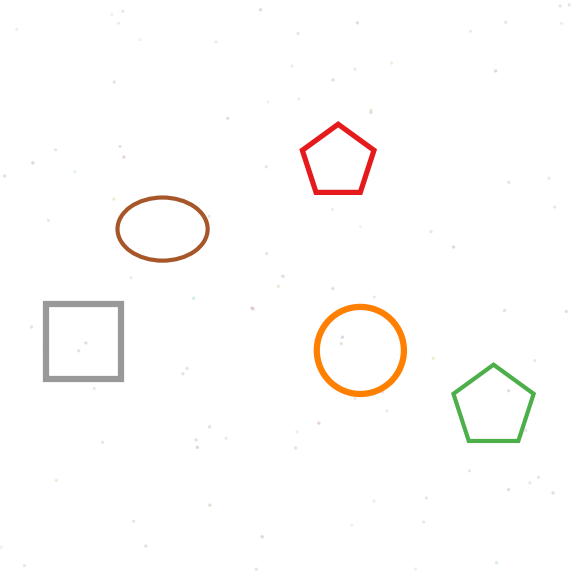[{"shape": "pentagon", "thickness": 2.5, "radius": 0.33, "center": [0.586, 0.719]}, {"shape": "pentagon", "thickness": 2, "radius": 0.37, "center": [0.855, 0.295]}, {"shape": "circle", "thickness": 3, "radius": 0.38, "center": [0.624, 0.392]}, {"shape": "oval", "thickness": 2, "radius": 0.39, "center": [0.282, 0.602]}, {"shape": "square", "thickness": 3, "radius": 0.32, "center": [0.145, 0.407]}]